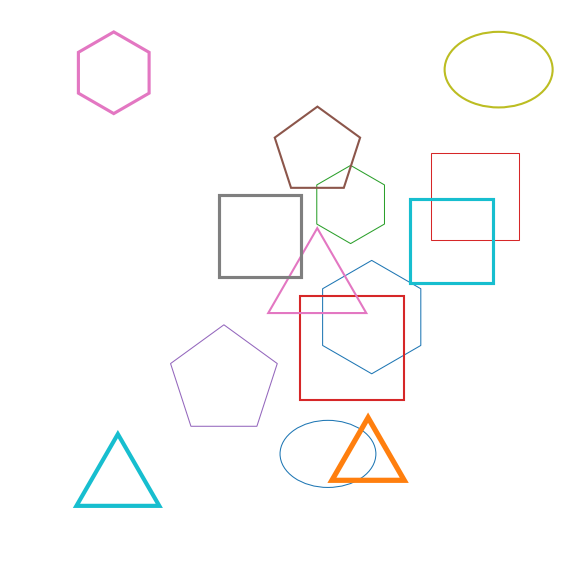[{"shape": "hexagon", "thickness": 0.5, "radius": 0.49, "center": [0.644, 0.45]}, {"shape": "oval", "thickness": 0.5, "radius": 0.41, "center": [0.568, 0.213]}, {"shape": "triangle", "thickness": 2.5, "radius": 0.36, "center": [0.637, 0.204]}, {"shape": "hexagon", "thickness": 0.5, "radius": 0.34, "center": [0.607, 0.645]}, {"shape": "square", "thickness": 1, "radius": 0.45, "center": [0.609, 0.396]}, {"shape": "square", "thickness": 0.5, "radius": 0.38, "center": [0.823, 0.659]}, {"shape": "pentagon", "thickness": 0.5, "radius": 0.49, "center": [0.388, 0.34]}, {"shape": "pentagon", "thickness": 1, "radius": 0.39, "center": [0.55, 0.737]}, {"shape": "hexagon", "thickness": 1.5, "radius": 0.35, "center": [0.197, 0.873]}, {"shape": "triangle", "thickness": 1, "radius": 0.49, "center": [0.549, 0.506]}, {"shape": "square", "thickness": 1.5, "radius": 0.35, "center": [0.451, 0.591]}, {"shape": "oval", "thickness": 1, "radius": 0.47, "center": [0.863, 0.879]}, {"shape": "square", "thickness": 1.5, "radius": 0.36, "center": [0.782, 0.582]}, {"shape": "triangle", "thickness": 2, "radius": 0.41, "center": [0.204, 0.165]}]